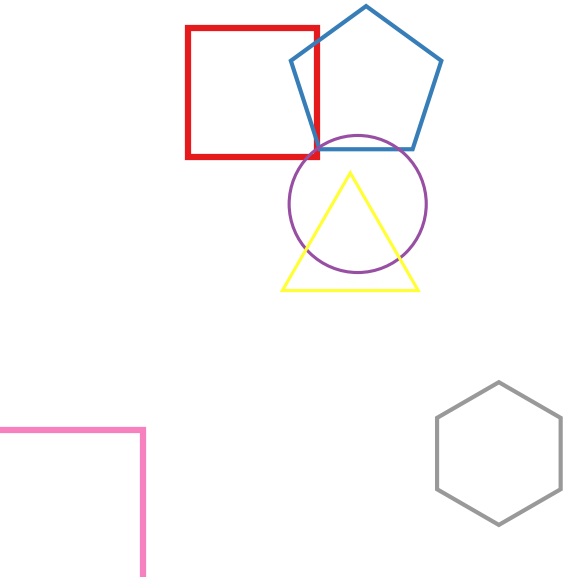[{"shape": "square", "thickness": 3, "radius": 0.56, "center": [0.437, 0.839]}, {"shape": "pentagon", "thickness": 2, "radius": 0.69, "center": [0.634, 0.852]}, {"shape": "circle", "thickness": 1.5, "radius": 0.59, "center": [0.619, 0.646]}, {"shape": "triangle", "thickness": 1.5, "radius": 0.68, "center": [0.607, 0.564]}, {"shape": "square", "thickness": 3, "radius": 0.72, "center": [0.102, 0.11]}, {"shape": "hexagon", "thickness": 2, "radius": 0.62, "center": [0.864, 0.214]}]